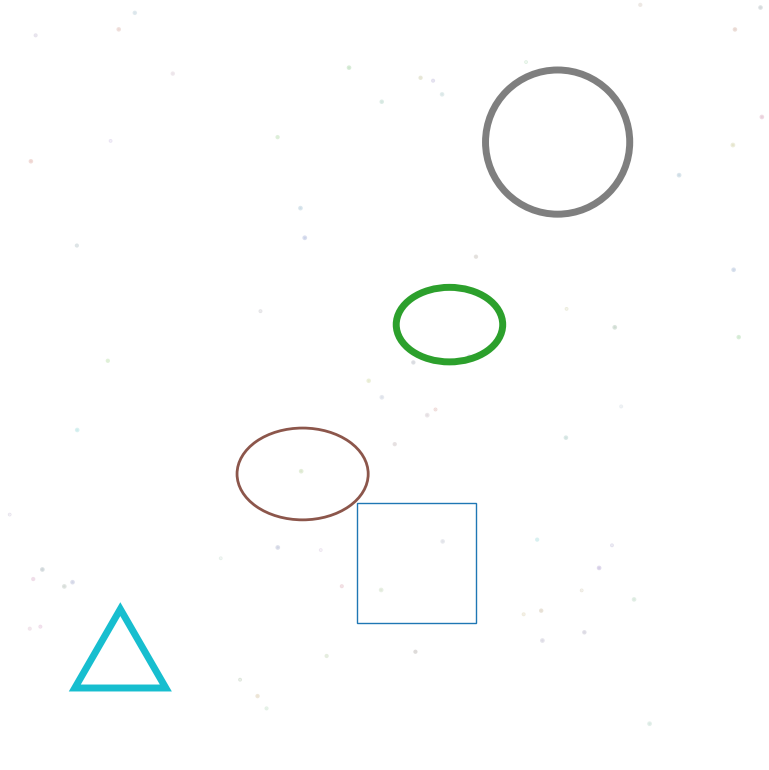[{"shape": "square", "thickness": 0.5, "radius": 0.39, "center": [0.541, 0.269]}, {"shape": "oval", "thickness": 2.5, "radius": 0.35, "center": [0.584, 0.578]}, {"shape": "oval", "thickness": 1, "radius": 0.43, "center": [0.393, 0.384]}, {"shape": "circle", "thickness": 2.5, "radius": 0.47, "center": [0.724, 0.815]}, {"shape": "triangle", "thickness": 2.5, "radius": 0.34, "center": [0.156, 0.141]}]